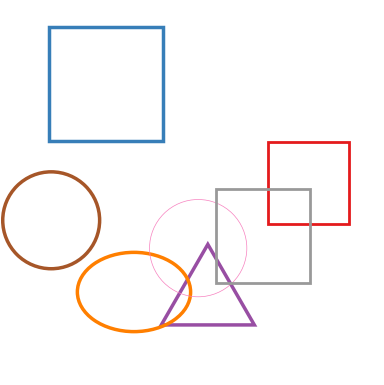[{"shape": "square", "thickness": 2, "radius": 0.53, "center": [0.802, 0.525]}, {"shape": "square", "thickness": 2.5, "radius": 0.74, "center": [0.275, 0.782]}, {"shape": "triangle", "thickness": 2.5, "radius": 0.7, "center": [0.54, 0.226]}, {"shape": "oval", "thickness": 2.5, "radius": 0.74, "center": [0.348, 0.242]}, {"shape": "circle", "thickness": 2.5, "radius": 0.63, "center": [0.133, 0.428]}, {"shape": "circle", "thickness": 0.5, "radius": 0.63, "center": [0.515, 0.355]}, {"shape": "square", "thickness": 2, "radius": 0.61, "center": [0.683, 0.386]}]